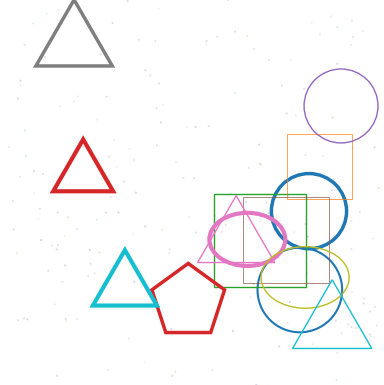[{"shape": "circle", "thickness": 1.5, "radius": 0.55, "center": [0.779, 0.247]}, {"shape": "circle", "thickness": 2.5, "radius": 0.49, "center": [0.803, 0.452]}, {"shape": "square", "thickness": 0.5, "radius": 0.42, "center": [0.829, 0.566]}, {"shape": "square", "thickness": 1, "radius": 0.6, "center": [0.675, 0.375]}, {"shape": "triangle", "thickness": 3, "radius": 0.45, "center": [0.216, 0.548]}, {"shape": "pentagon", "thickness": 2.5, "radius": 0.5, "center": [0.489, 0.217]}, {"shape": "circle", "thickness": 1, "radius": 0.48, "center": [0.886, 0.725]}, {"shape": "square", "thickness": 0.5, "radius": 0.56, "center": [0.743, 0.377]}, {"shape": "triangle", "thickness": 1, "radius": 0.58, "center": [0.613, 0.376]}, {"shape": "oval", "thickness": 3, "radius": 0.49, "center": [0.642, 0.378]}, {"shape": "triangle", "thickness": 2.5, "radius": 0.57, "center": [0.192, 0.886]}, {"shape": "oval", "thickness": 1, "radius": 0.57, "center": [0.793, 0.279]}, {"shape": "triangle", "thickness": 3, "radius": 0.48, "center": [0.324, 0.254]}, {"shape": "triangle", "thickness": 1, "radius": 0.59, "center": [0.863, 0.154]}]